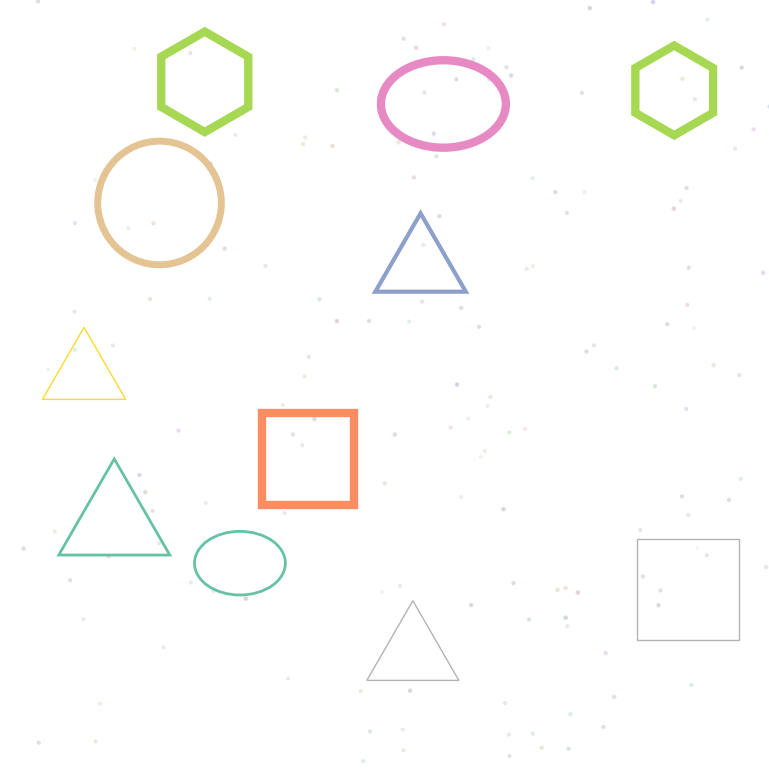[{"shape": "oval", "thickness": 1, "radius": 0.3, "center": [0.312, 0.269]}, {"shape": "triangle", "thickness": 1, "radius": 0.42, "center": [0.148, 0.321]}, {"shape": "square", "thickness": 3, "radius": 0.3, "center": [0.401, 0.404]}, {"shape": "triangle", "thickness": 1.5, "radius": 0.34, "center": [0.546, 0.655]}, {"shape": "oval", "thickness": 3, "radius": 0.41, "center": [0.576, 0.865]}, {"shape": "hexagon", "thickness": 3, "radius": 0.29, "center": [0.876, 0.883]}, {"shape": "hexagon", "thickness": 3, "radius": 0.33, "center": [0.266, 0.894]}, {"shape": "triangle", "thickness": 0.5, "radius": 0.31, "center": [0.109, 0.513]}, {"shape": "circle", "thickness": 2.5, "radius": 0.4, "center": [0.207, 0.736]}, {"shape": "square", "thickness": 0.5, "radius": 0.33, "center": [0.893, 0.235]}, {"shape": "triangle", "thickness": 0.5, "radius": 0.35, "center": [0.536, 0.151]}]